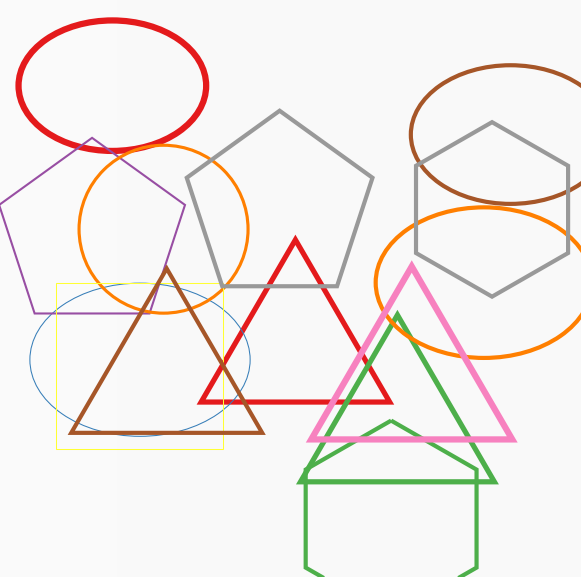[{"shape": "oval", "thickness": 3, "radius": 0.81, "center": [0.193, 0.851]}, {"shape": "triangle", "thickness": 2.5, "radius": 0.94, "center": [0.508, 0.397]}, {"shape": "oval", "thickness": 0.5, "radius": 0.95, "center": [0.241, 0.376]}, {"shape": "triangle", "thickness": 2.5, "radius": 0.96, "center": [0.684, 0.261]}, {"shape": "hexagon", "thickness": 2, "radius": 0.85, "center": [0.673, 0.101]}, {"shape": "pentagon", "thickness": 1, "radius": 0.84, "center": [0.158, 0.592]}, {"shape": "circle", "thickness": 1.5, "radius": 0.73, "center": [0.281, 0.602]}, {"shape": "oval", "thickness": 2, "radius": 0.93, "center": [0.833, 0.51]}, {"shape": "square", "thickness": 0.5, "radius": 0.72, "center": [0.24, 0.365]}, {"shape": "triangle", "thickness": 2, "radius": 0.95, "center": [0.287, 0.344]}, {"shape": "oval", "thickness": 2, "radius": 0.86, "center": [0.878, 0.766]}, {"shape": "triangle", "thickness": 3, "radius": 1.0, "center": [0.708, 0.338]}, {"shape": "hexagon", "thickness": 2, "radius": 0.76, "center": [0.847, 0.637]}, {"shape": "pentagon", "thickness": 2, "radius": 0.84, "center": [0.481, 0.639]}]